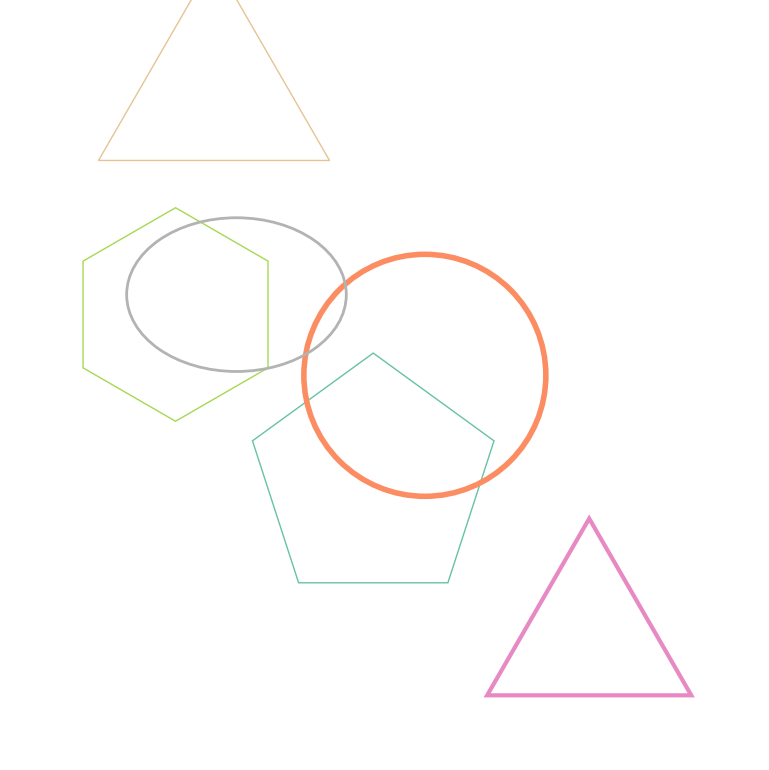[{"shape": "pentagon", "thickness": 0.5, "radius": 0.82, "center": [0.485, 0.377]}, {"shape": "circle", "thickness": 2, "radius": 0.79, "center": [0.552, 0.513]}, {"shape": "triangle", "thickness": 1.5, "radius": 0.77, "center": [0.765, 0.174]}, {"shape": "hexagon", "thickness": 0.5, "radius": 0.69, "center": [0.228, 0.592]}, {"shape": "triangle", "thickness": 0.5, "radius": 0.87, "center": [0.278, 0.878]}, {"shape": "oval", "thickness": 1, "radius": 0.71, "center": [0.307, 0.617]}]